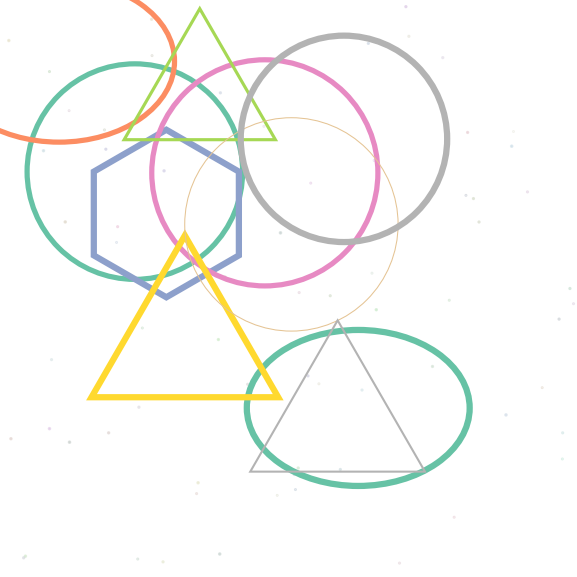[{"shape": "oval", "thickness": 3, "radius": 0.96, "center": [0.62, 0.293]}, {"shape": "circle", "thickness": 2.5, "radius": 0.93, "center": [0.234, 0.702]}, {"shape": "oval", "thickness": 2.5, "radius": 1.0, "center": [0.102, 0.893]}, {"shape": "hexagon", "thickness": 3, "radius": 0.73, "center": [0.288, 0.629]}, {"shape": "circle", "thickness": 2.5, "radius": 0.98, "center": [0.459, 0.7]}, {"shape": "triangle", "thickness": 1.5, "radius": 0.76, "center": [0.346, 0.833]}, {"shape": "triangle", "thickness": 3, "radius": 0.93, "center": [0.32, 0.405]}, {"shape": "circle", "thickness": 0.5, "radius": 0.92, "center": [0.505, 0.611]}, {"shape": "triangle", "thickness": 1, "radius": 0.87, "center": [0.585, 0.27]}, {"shape": "circle", "thickness": 3, "radius": 0.89, "center": [0.596, 0.759]}]